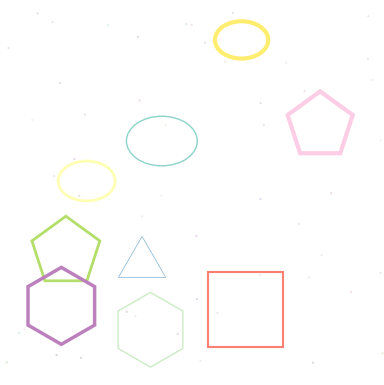[{"shape": "oval", "thickness": 1, "radius": 0.46, "center": [0.42, 0.634]}, {"shape": "oval", "thickness": 2, "radius": 0.37, "center": [0.225, 0.53]}, {"shape": "square", "thickness": 1.5, "radius": 0.49, "center": [0.638, 0.197]}, {"shape": "triangle", "thickness": 0.5, "radius": 0.35, "center": [0.369, 0.315]}, {"shape": "pentagon", "thickness": 2, "radius": 0.46, "center": [0.171, 0.346]}, {"shape": "pentagon", "thickness": 3, "radius": 0.44, "center": [0.832, 0.674]}, {"shape": "hexagon", "thickness": 2.5, "radius": 0.5, "center": [0.159, 0.206]}, {"shape": "hexagon", "thickness": 1, "radius": 0.49, "center": [0.391, 0.143]}, {"shape": "oval", "thickness": 3, "radius": 0.35, "center": [0.627, 0.896]}]